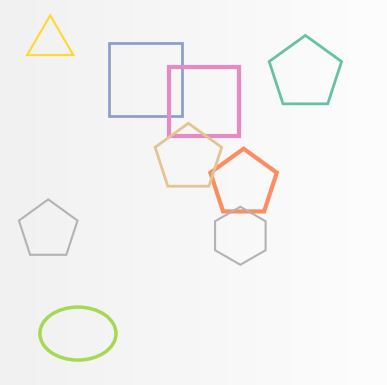[{"shape": "pentagon", "thickness": 2, "radius": 0.49, "center": [0.788, 0.81]}, {"shape": "pentagon", "thickness": 3, "radius": 0.45, "center": [0.629, 0.524]}, {"shape": "square", "thickness": 2, "radius": 0.47, "center": [0.376, 0.794]}, {"shape": "square", "thickness": 3, "radius": 0.45, "center": [0.527, 0.735]}, {"shape": "oval", "thickness": 2.5, "radius": 0.49, "center": [0.201, 0.134]}, {"shape": "triangle", "thickness": 1.5, "radius": 0.34, "center": [0.13, 0.891]}, {"shape": "pentagon", "thickness": 2, "radius": 0.45, "center": [0.486, 0.589]}, {"shape": "pentagon", "thickness": 1.5, "radius": 0.4, "center": [0.124, 0.402]}, {"shape": "hexagon", "thickness": 1.5, "radius": 0.38, "center": [0.62, 0.388]}]